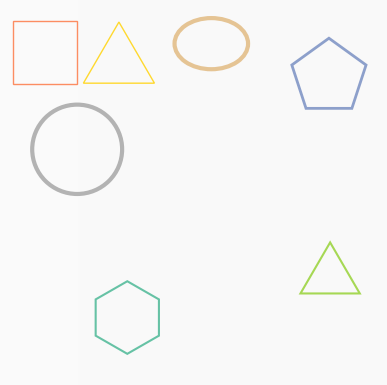[{"shape": "hexagon", "thickness": 1.5, "radius": 0.47, "center": [0.329, 0.175]}, {"shape": "square", "thickness": 1, "radius": 0.41, "center": [0.117, 0.864]}, {"shape": "pentagon", "thickness": 2, "radius": 0.5, "center": [0.849, 0.8]}, {"shape": "triangle", "thickness": 1.5, "radius": 0.44, "center": [0.852, 0.282]}, {"shape": "triangle", "thickness": 1, "radius": 0.53, "center": [0.307, 0.837]}, {"shape": "oval", "thickness": 3, "radius": 0.47, "center": [0.545, 0.887]}, {"shape": "circle", "thickness": 3, "radius": 0.58, "center": [0.199, 0.612]}]